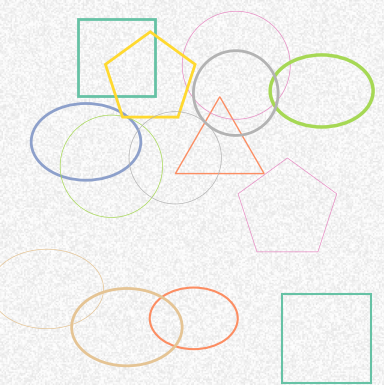[{"shape": "square", "thickness": 2, "radius": 0.5, "center": [0.302, 0.85]}, {"shape": "square", "thickness": 1.5, "radius": 0.58, "center": [0.849, 0.12]}, {"shape": "oval", "thickness": 1.5, "radius": 0.57, "center": [0.503, 0.173]}, {"shape": "triangle", "thickness": 1, "radius": 0.67, "center": [0.571, 0.616]}, {"shape": "oval", "thickness": 2, "radius": 0.71, "center": [0.223, 0.632]}, {"shape": "circle", "thickness": 0.5, "radius": 0.7, "center": [0.614, 0.83]}, {"shape": "pentagon", "thickness": 0.5, "radius": 0.67, "center": [0.747, 0.455]}, {"shape": "oval", "thickness": 2.5, "radius": 0.67, "center": [0.835, 0.764]}, {"shape": "circle", "thickness": 0.5, "radius": 0.66, "center": [0.289, 0.568]}, {"shape": "pentagon", "thickness": 2, "radius": 0.61, "center": [0.39, 0.795]}, {"shape": "oval", "thickness": 2, "radius": 0.72, "center": [0.33, 0.15]}, {"shape": "oval", "thickness": 0.5, "radius": 0.74, "center": [0.122, 0.249]}, {"shape": "circle", "thickness": 0.5, "radius": 0.6, "center": [0.455, 0.59]}, {"shape": "circle", "thickness": 2, "radius": 0.55, "center": [0.612, 0.758]}]